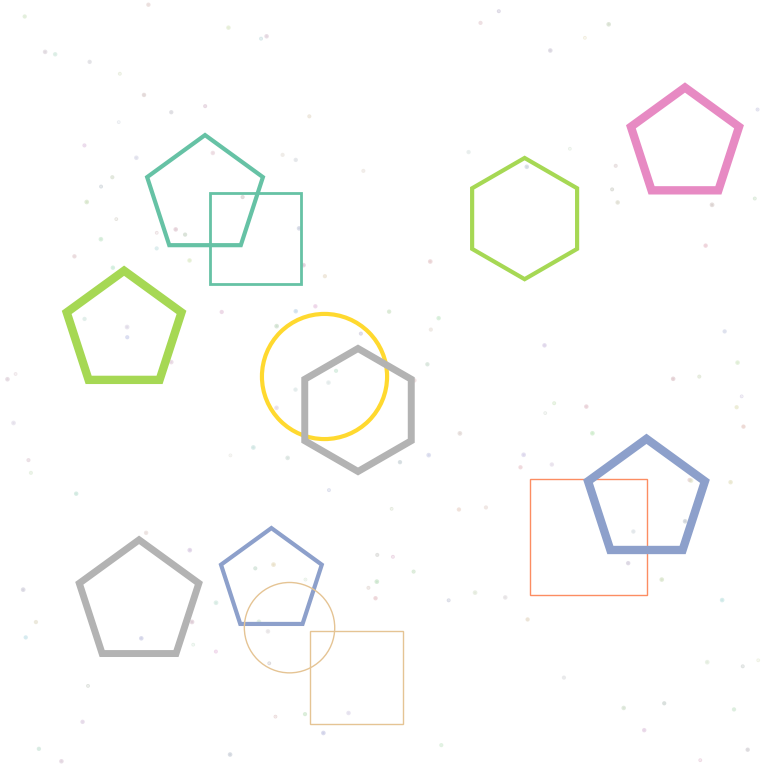[{"shape": "pentagon", "thickness": 1.5, "radius": 0.4, "center": [0.266, 0.746]}, {"shape": "square", "thickness": 1, "radius": 0.29, "center": [0.332, 0.691]}, {"shape": "square", "thickness": 0.5, "radius": 0.38, "center": [0.765, 0.303]}, {"shape": "pentagon", "thickness": 3, "radius": 0.4, "center": [0.84, 0.35]}, {"shape": "pentagon", "thickness": 1.5, "radius": 0.34, "center": [0.352, 0.245]}, {"shape": "pentagon", "thickness": 3, "radius": 0.37, "center": [0.89, 0.813]}, {"shape": "hexagon", "thickness": 1.5, "radius": 0.39, "center": [0.681, 0.716]}, {"shape": "pentagon", "thickness": 3, "radius": 0.39, "center": [0.161, 0.57]}, {"shape": "circle", "thickness": 1.5, "radius": 0.41, "center": [0.421, 0.511]}, {"shape": "square", "thickness": 0.5, "radius": 0.3, "center": [0.464, 0.12]}, {"shape": "circle", "thickness": 0.5, "radius": 0.29, "center": [0.376, 0.185]}, {"shape": "hexagon", "thickness": 2.5, "radius": 0.4, "center": [0.465, 0.468]}, {"shape": "pentagon", "thickness": 2.5, "radius": 0.41, "center": [0.181, 0.217]}]